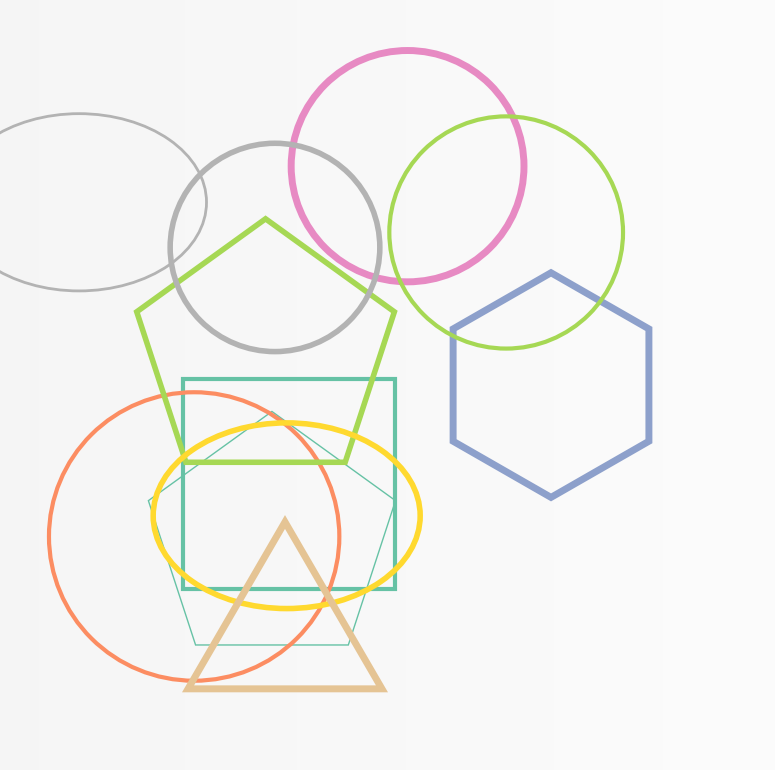[{"shape": "square", "thickness": 1.5, "radius": 0.68, "center": [0.373, 0.371]}, {"shape": "pentagon", "thickness": 0.5, "radius": 0.84, "center": [0.351, 0.298]}, {"shape": "circle", "thickness": 1.5, "radius": 0.94, "center": [0.251, 0.303]}, {"shape": "hexagon", "thickness": 2.5, "radius": 0.73, "center": [0.711, 0.5]}, {"shape": "circle", "thickness": 2.5, "radius": 0.75, "center": [0.526, 0.784]}, {"shape": "pentagon", "thickness": 2, "radius": 0.87, "center": [0.343, 0.541]}, {"shape": "circle", "thickness": 1.5, "radius": 0.75, "center": [0.653, 0.698]}, {"shape": "oval", "thickness": 2, "radius": 0.86, "center": [0.37, 0.33]}, {"shape": "triangle", "thickness": 2.5, "radius": 0.72, "center": [0.368, 0.178]}, {"shape": "oval", "thickness": 1, "radius": 0.82, "center": [0.102, 0.737]}, {"shape": "circle", "thickness": 2, "radius": 0.68, "center": [0.355, 0.679]}]